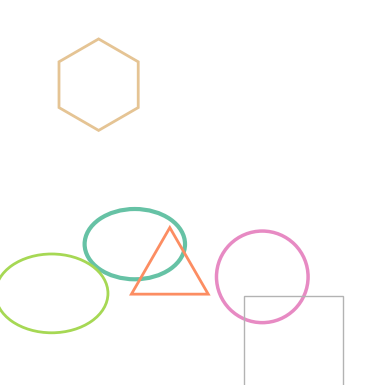[{"shape": "oval", "thickness": 3, "radius": 0.65, "center": [0.35, 0.366]}, {"shape": "triangle", "thickness": 2, "radius": 0.58, "center": [0.441, 0.294]}, {"shape": "circle", "thickness": 2.5, "radius": 0.59, "center": [0.681, 0.281]}, {"shape": "oval", "thickness": 2, "radius": 0.73, "center": [0.134, 0.238]}, {"shape": "hexagon", "thickness": 2, "radius": 0.59, "center": [0.256, 0.78]}, {"shape": "square", "thickness": 1, "radius": 0.64, "center": [0.762, 0.103]}]